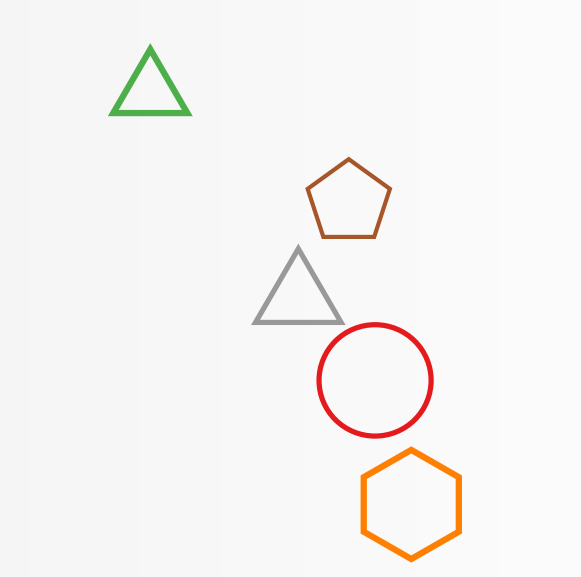[{"shape": "circle", "thickness": 2.5, "radius": 0.48, "center": [0.645, 0.34]}, {"shape": "triangle", "thickness": 3, "radius": 0.37, "center": [0.259, 0.84]}, {"shape": "hexagon", "thickness": 3, "radius": 0.47, "center": [0.708, 0.126]}, {"shape": "pentagon", "thickness": 2, "radius": 0.37, "center": [0.6, 0.649]}, {"shape": "triangle", "thickness": 2.5, "radius": 0.43, "center": [0.513, 0.483]}]